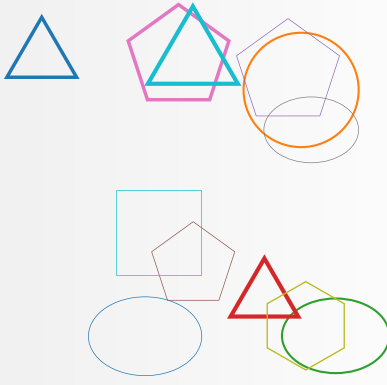[{"shape": "oval", "thickness": 0.5, "radius": 0.73, "center": [0.374, 0.127]}, {"shape": "triangle", "thickness": 2.5, "radius": 0.52, "center": [0.108, 0.851]}, {"shape": "circle", "thickness": 1.5, "radius": 0.74, "center": [0.777, 0.766]}, {"shape": "oval", "thickness": 1.5, "radius": 0.69, "center": [0.866, 0.128]}, {"shape": "triangle", "thickness": 3, "radius": 0.5, "center": [0.682, 0.228]}, {"shape": "pentagon", "thickness": 0.5, "radius": 0.7, "center": [0.743, 0.812]}, {"shape": "pentagon", "thickness": 0.5, "radius": 0.56, "center": [0.499, 0.311]}, {"shape": "pentagon", "thickness": 2.5, "radius": 0.68, "center": [0.461, 0.852]}, {"shape": "oval", "thickness": 0.5, "radius": 0.61, "center": [0.803, 0.663]}, {"shape": "hexagon", "thickness": 1, "radius": 0.57, "center": [0.789, 0.154]}, {"shape": "triangle", "thickness": 3, "radius": 0.67, "center": [0.498, 0.849]}, {"shape": "square", "thickness": 0.5, "radius": 0.55, "center": [0.409, 0.395]}]